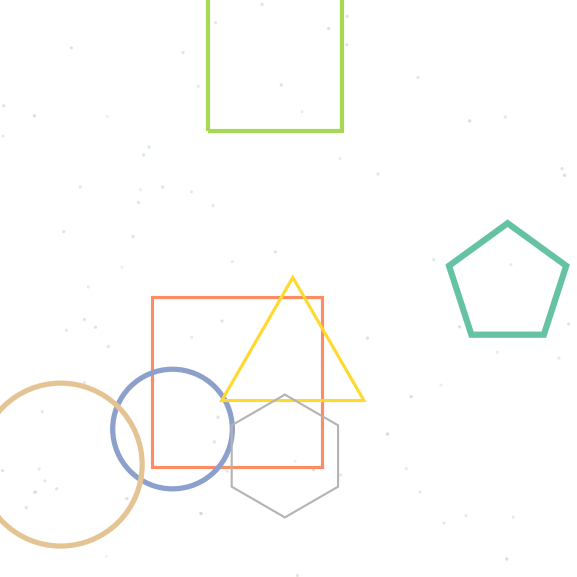[{"shape": "pentagon", "thickness": 3, "radius": 0.53, "center": [0.879, 0.506]}, {"shape": "square", "thickness": 1.5, "radius": 0.74, "center": [0.411, 0.338]}, {"shape": "circle", "thickness": 2.5, "radius": 0.52, "center": [0.299, 0.256]}, {"shape": "square", "thickness": 2, "radius": 0.58, "center": [0.476, 0.889]}, {"shape": "triangle", "thickness": 1.5, "radius": 0.71, "center": [0.507, 0.377]}, {"shape": "circle", "thickness": 2.5, "radius": 0.71, "center": [0.105, 0.195]}, {"shape": "hexagon", "thickness": 1, "radius": 0.53, "center": [0.493, 0.21]}]